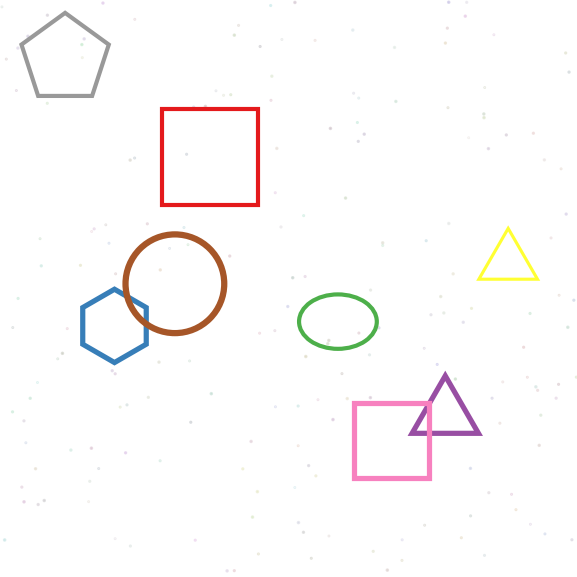[{"shape": "square", "thickness": 2, "radius": 0.42, "center": [0.363, 0.727]}, {"shape": "hexagon", "thickness": 2.5, "radius": 0.32, "center": [0.198, 0.435]}, {"shape": "oval", "thickness": 2, "radius": 0.34, "center": [0.585, 0.442]}, {"shape": "triangle", "thickness": 2.5, "radius": 0.33, "center": [0.771, 0.282]}, {"shape": "triangle", "thickness": 1.5, "radius": 0.29, "center": [0.88, 0.545]}, {"shape": "circle", "thickness": 3, "radius": 0.43, "center": [0.303, 0.508]}, {"shape": "square", "thickness": 2.5, "radius": 0.32, "center": [0.678, 0.237]}, {"shape": "pentagon", "thickness": 2, "radius": 0.4, "center": [0.113, 0.897]}]